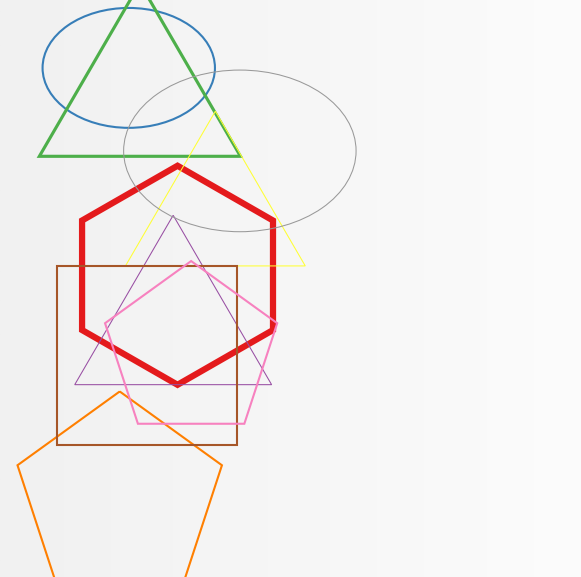[{"shape": "hexagon", "thickness": 3, "radius": 0.95, "center": [0.305, 0.522]}, {"shape": "oval", "thickness": 1, "radius": 0.74, "center": [0.222, 0.882]}, {"shape": "triangle", "thickness": 1.5, "radius": 1.0, "center": [0.241, 0.828]}, {"shape": "triangle", "thickness": 0.5, "radius": 0.98, "center": [0.298, 0.431]}, {"shape": "pentagon", "thickness": 1, "radius": 0.92, "center": [0.206, 0.136]}, {"shape": "triangle", "thickness": 0.5, "radius": 0.89, "center": [0.371, 0.628]}, {"shape": "square", "thickness": 1, "radius": 0.77, "center": [0.253, 0.384]}, {"shape": "pentagon", "thickness": 1, "radius": 0.78, "center": [0.329, 0.391]}, {"shape": "oval", "thickness": 0.5, "radius": 1.0, "center": [0.413, 0.738]}]